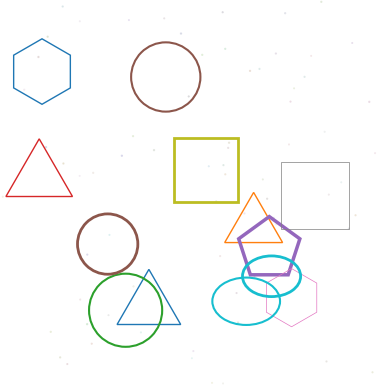[{"shape": "triangle", "thickness": 1, "radius": 0.48, "center": [0.387, 0.205]}, {"shape": "hexagon", "thickness": 1, "radius": 0.43, "center": [0.109, 0.814]}, {"shape": "triangle", "thickness": 1, "radius": 0.43, "center": [0.659, 0.413]}, {"shape": "circle", "thickness": 1.5, "radius": 0.47, "center": [0.326, 0.194]}, {"shape": "triangle", "thickness": 1, "radius": 0.5, "center": [0.102, 0.54]}, {"shape": "pentagon", "thickness": 2.5, "radius": 0.42, "center": [0.699, 0.354]}, {"shape": "circle", "thickness": 1.5, "radius": 0.45, "center": [0.431, 0.8]}, {"shape": "circle", "thickness": 2, "radius": 0.39, "center": [0.28, 0.366]}, {"shape": "hexagon", "thickness": 0.5, "radius": 0.38, "center": [0.757, 0.227]}, {"shape": "square", "thickness": 0.5, "radius": 0.44, "center": [0.818, 0.493]}, {"shape": "square", "thickness": 2, "radius": 0.42, "center": [0.535, 0.558]}, {"shape": "oval", "thickness": 1.5, "radius": 0.44, "center": [0.639, 0.218]}, {"shape": "oval", "thickness": 2, "radius": 0.38, "center": [0.705, 0.282]}]